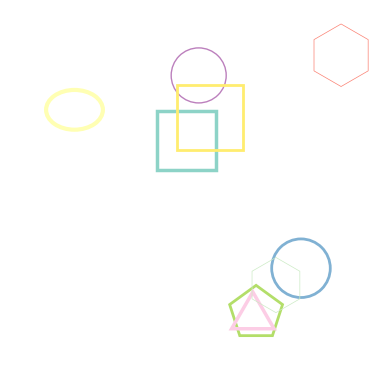[{"shape": "square", "thickness": 2.5, "radius": 0.38, "center": [0.484, 0.635]}, {"shape": "oval", "thickness": 3, "radius": 0.37, "center": [0.193, 0.715]}, {"shape": "hexagon", "thickness": 0.5, "radius": 0.41, "center": [0.886, 0.857]}, {"shape": "circle", "thickness": 2, "radius": 0.38, "center": [0.782, 0.303]}, {"shape": "pentagon", "thickness": 2, "radius": 0.36, "center": [0.665, 0.187]}, {"shape": "triangle", "thickness": 2.5, "radius": 0.32, "center": [0.657, 0.178]}, {"shape": "circle", "thickness": 1, "radius": 0.36, "center": [0.516, 0.804]}, {"shape": "hexagon", "thickness": 0.5, "radius": 0.36, "center": [0.717, 0.26]}, {"shape": "square", "thickness": 2, "radius": 0.42, "center": [0.546, 0.694]}]